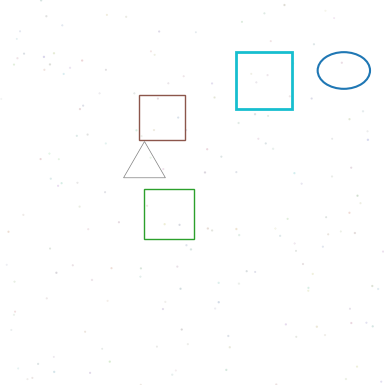[{"shape": "oval", "thickness": 1.5, "radius": 0.34, "center": [0.893, 0.817]}, {"shape": "square", "thickness": 1, "radius": 0.32, "center": [0.438, 0.445]}, {"shape": "square", "thickness": 1, "radius": 0.29, "center": [0.421, 0.696]}, {"shape": "triangle", "thickness": 0.5, "radius": 0.31, "center": [0.375, 0.57]}, {"shape": "square", "thickness": 2, "radius": 0.37, "center": [0.686, 0.791]}]